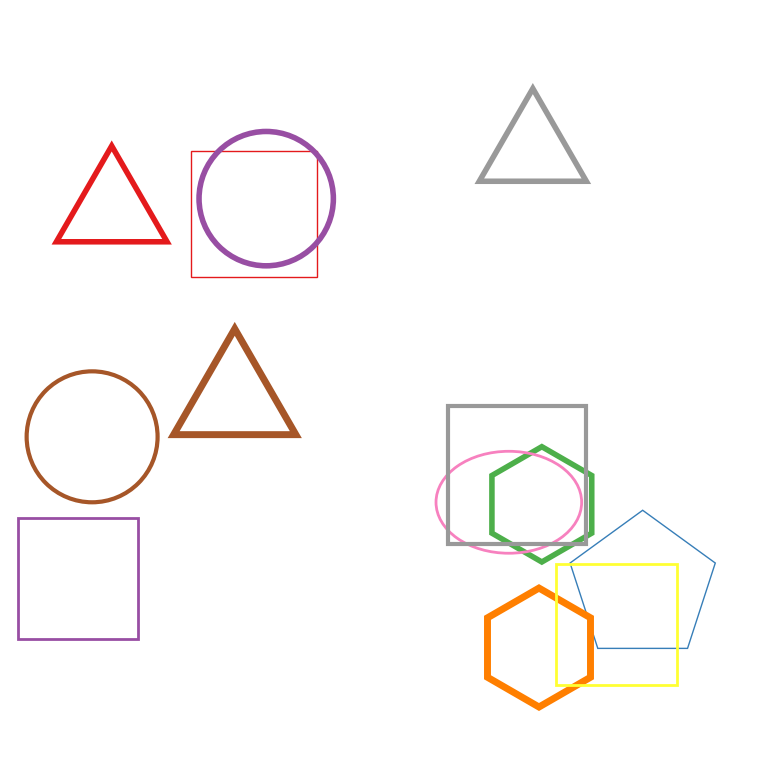[{"shape": "square", "thickness": 0.5, "radius": 0.41, "center": [0.33, 0.722]}, {"shape": "triangle", "thickness": 2, "radius": 0.41, "center": [0.145, 0.727]}, {"shape": "pentagon", "thickness": 0.5, "radius": 0.5, "center": [0.835, 0.238]}, {"shape": "hexagon", "thickness": 2, "radius": 0.37, "center": [0.704, 0.345]}, {"shape": "circle", "thickness": 2, "radius": 0.44, "center": [0.346, 0.742]}, {"shape": "square", "thickness": 1, "radius": 0.39, "center": [0.102, 0.249]}, {"shape": "hexagon", "thickness": 2.5, "radius": 0.39, "center": [0.7, 0.159]}, {"shape": "square", "thickness": 1, "radius": 0.39, "center": [0.8, 0.189]}, {"shape": "triangle", "thickness": 2.5, "radius": 0.46, "center": [0.305, 0.481]}, {"shape": "circle", "thickness": 1.5, "radius": 0.43, "center": [0.12, 0.433]}, {"shape": "oval", "thickness": 1, "radius": 0.47, "center": [0.661, 0.348]}, {"shape": "triangle", "thickness": 2, "radius": 0.4, "center": [0.692, 0.805]}, {"shape": "square", "thickness": 1.5, "radius": 0.45, "center": [0.671, 0.383]}]